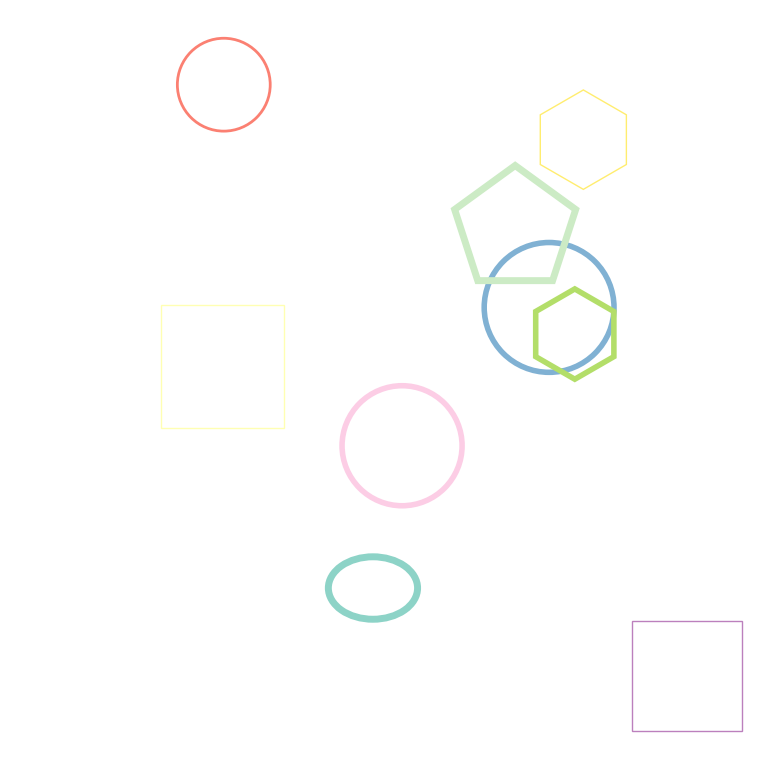[{"shape": "oval", "thickness": 2.5, "radius": 0.29, "center": [0.484, 0.236]}, {"shape": "square", "thickness": 0.5, "radius": 0.4, "center": [0.289, 0.524]}, {"shape": "circle", "thickness": 1, "radius": 0.3, "center": [0.291, 0.89]}, {"shape": "circle", "thickness": 2, "radius": 0.42, "center": [0.713, 0.601]}, {"shape": "hexagon", "thickness": 2, "radius": 0.29, "center": [0.746, 0.566]}, {"shape": "circle", "thickness": 2, "radius": 0.39, "center": [0.522, 0.421]}, {"shape": "square", "thickness": 0.5, "radius": 0.36, "center": [0.892, 0.122]}, {"shape": "pentagon", "thickness": 2.5, "radius": 0.41, "center": [0.669, 0.702]}, {"shape": "hexagon", "thickness": 0.5, "radius": 0.32, "center": [0.758, 0.819]}]